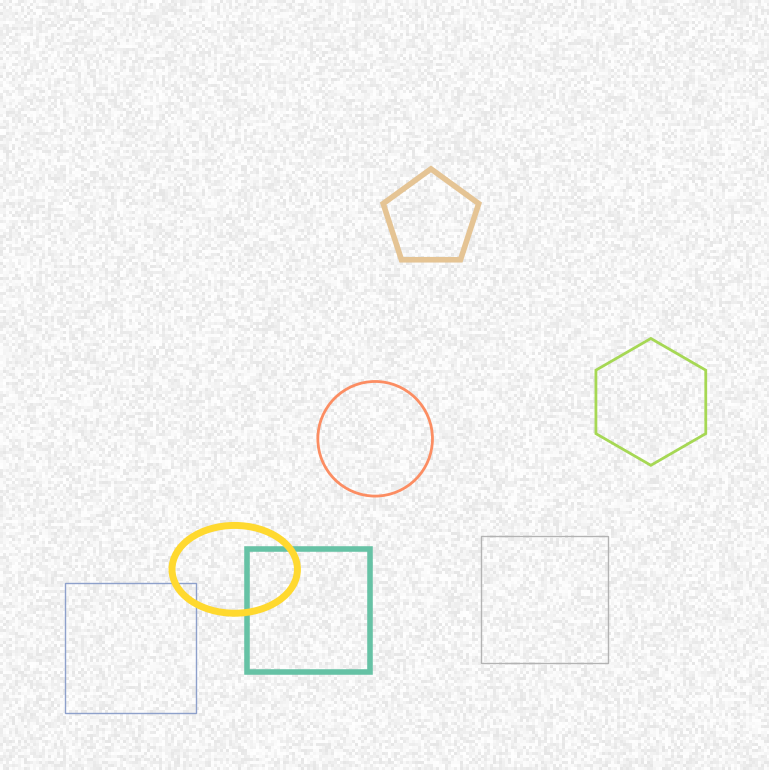[{"shape": "square", "thickness": 2, "radius": 0.4, "center": [0.401, 0.207]}, {"shape": "circle", "thickness": 1, "radius": 0.37, "center": [0.487, 0.43]}, {"shape": "square", "thickness": 0.5, "radius": 0.42, "center": [0.169, 0.159]}, {"shape": "hexagon", "thickness": 1, "radius": 0.41, "center": [0.845, 0.478]}, {"shape": "oval", "thickness": 2.5, "radius": 0.41, "center": [0.305, 0.261]}, {"shape": "pentagon", "thickness": 2, "radius": 0.33, "center": [0.56, 0.715]}, {"shape": "square", "thickness": 0.5, "radius": 0.41, "center": [0.707, 0.221]}]